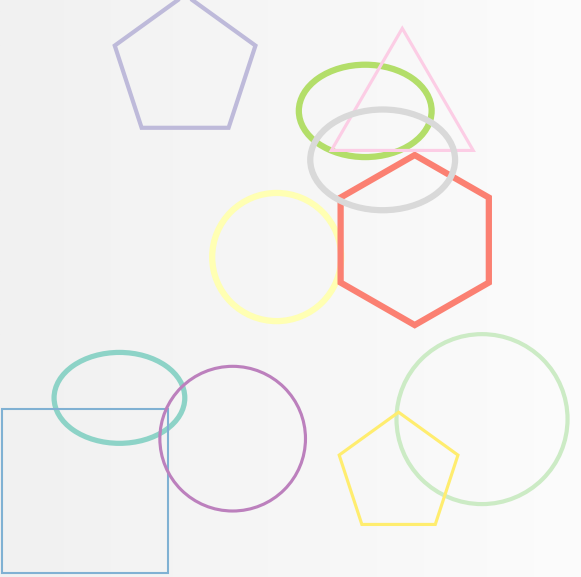[{"shape": "oval", "thickness": 2.5, "radius": 0.56, "center": [0.205, 0.31]}, {"shape": "circle", "thickness": 3, "radius": 0.55, "center": [0.476, 0.554]}, {"shape": "pentagon", "thickness": 2, "radius": 0.64, "center": [0.318, 0.881]}, {"shape": "hexagon", "thickness": 3, "radius": 0.74, "center": [0.714, 0.583]}, {"shape": "square", "thickness": 1, "radius": 0.71, "center": [0.146, 0.149]}, {"shape": "oval", "thickness": 3, "radius": 0.57, "center": [0.628, 0.807]}, {"shape": "triangle", "thickness": 1.5, "radius": 0.7, "center": [0.692, 0.809]}, {"shape": "oval", "thickness": 3, "radius": 0.62, "center": [0.658, 0.722]}, {"shape": "circle", "thickness": 1.5, "radius": 0.63, "center": [0.4, 0.24]}, {"shape": "circle", "thickness": 2, "radius": 0.74, "center": [0.829, 0.273]}, {"shape": "pentagon", "thickness": 1.5, "radius": 0.54, "center": [0.686, 0.178]}]